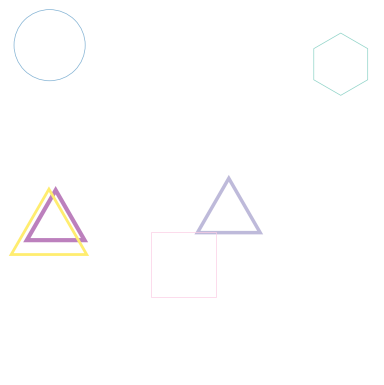[{"shape": "hexagon", "thickness": 0.5, "radius": 0.4, "center": [0.885, 0.833]}, {"shape": "triangle", "thickness": 2.5, "radius": 0.47, "center": [0.594, 0.443]}, {"shape": "circle", "thickness": 0.5, "radius": 0.46, "center": [0.129, 0.883]}, {"shape": "square", "thickness": 0.5, "radius": 0.42, "center": [0.477, 0.312]}, {"shape": "triangle", "thickness": 3, "radius": 0.43, "center": [0.145, 0.419]}, {"shape": "triangle", "thickness": 2, "radius": 0.57, "center": [0.127, 0.395]}]